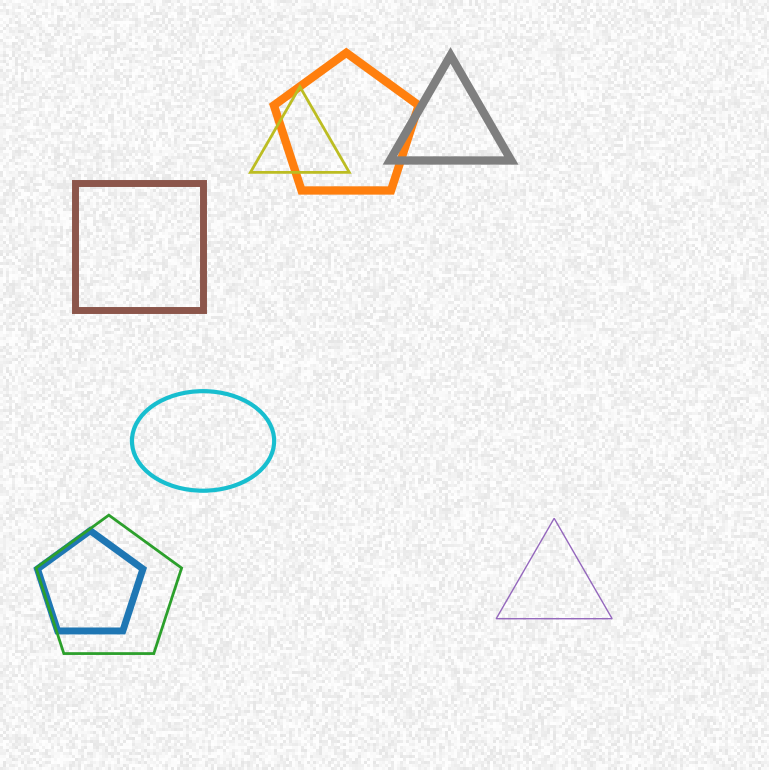[{"shape": "pentagon", "thickness": 2.5, "radius": 0.36, "center": [0.117, 0.239]}, {"shape": "pentagon", "thickness": 3, "radius": 0.49, "center": [0.45, 0.833]}, {"shape": "pentagon", "thickness": 1, "radius": 0.5, "center": [0.141, 0.232]}, {"shape": "triangle", "thickness": 0.5, "radius": 0.43, "center": [0.72, 0.24]}, {"shape": "square", "thickness": 2.5, "radius": 0.41, "center": [0.18, 0.68]}, {"shape": "triangle", "thickness": 3, "radius": 0.45, "center": [0.585, 0.837]}, {"shape": "triangle", "thickness": 1, "radius": 0.37, "center": [0.389, 0.813]}, {"shape": "oval", "thickness": 1.5, "radius": 0.46, "center": [0.264, 0.427]}]